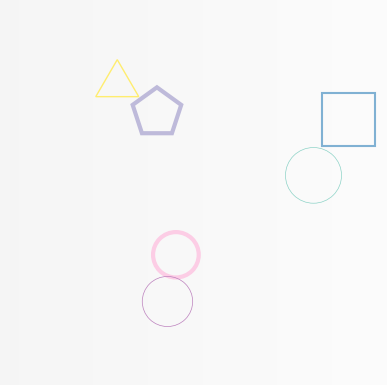[{"shape": "circle", "thickness": 0.5, "radius": 0.36, "center": [0.809, 0.544]}, {"shape": "pentagon", "thickness": 3, "radius": 0.33, "center": [0.405, 0.707]}, {"shape": "square", "thickness": 1.5, "radius": 0.34, "center": [0.899, 0.69]}, {"shape": "circle", "thickness": 3, "radius": 0.29, "center": [0.454, 0.338]}, {"shape": "circle", "thickness": 0.5, "radius": 0.33, "center": [0.432, 0.217]}, {"shape": "triangle", "thickness": 1, "radius": 0.32, "center": [0.303, 0.781]}]